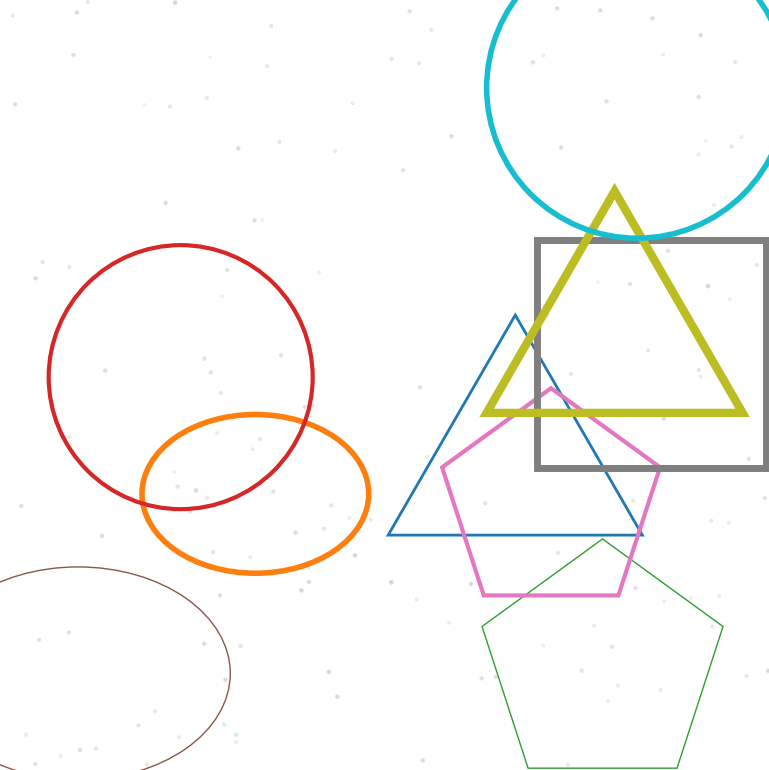[{"shape": "triangle", "thickness": 1, "radius": 0.95, "center": [0.669, 0.4]}, {"shape": "oval", "thickness": 2, "radius": 0.74, "center": [0.332, 0.359]}, {"shape": "pentagon", "thickness": 0.5, "radius": 0.82, "center": [0.783, 0.136]}, {"shape": "circle", "thickness": 1.5, "radius": 0.86, "center": [0.235, 0.51]}, {"shape": "oval", "thickness": 0.5, "radius": 0.99, "center": [0.102, 0.125]}, {"shape": "pentagon", "thickness": 1.5, "radius": 0.74, "center": [0.716, 0.347]}, {"shape": "square", "thickness": 2.5, "radius": 0.74, "center": [0.846, 0.54]}, {"shape": "triangle", "thickness": 3, "radius": 0.96, "center": [0.798, 0.56]}, {"shape": "circle", "thickness": 2, "radius": 0.98, "center": [0.827, 0.886]}]